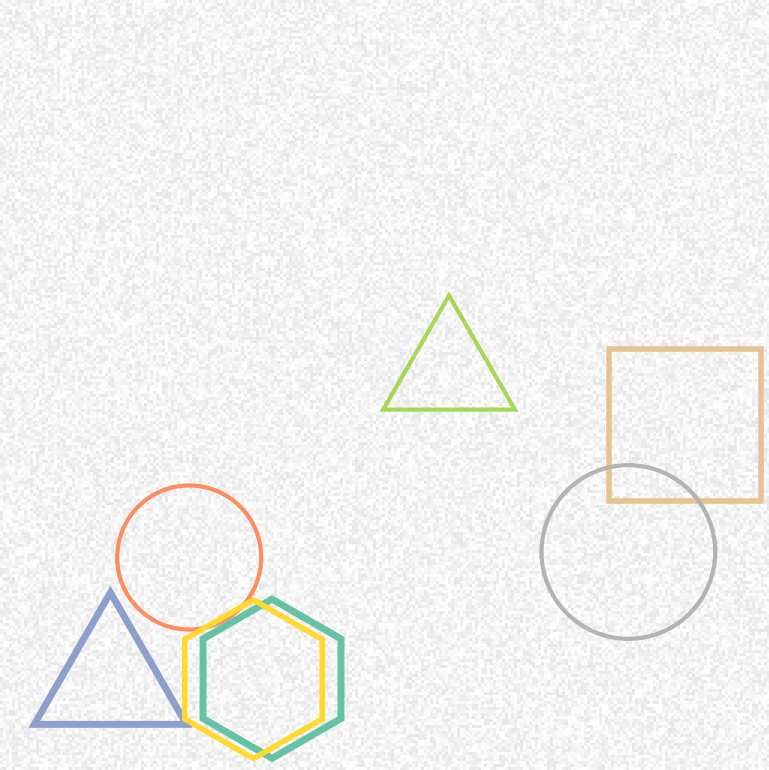[{"shape": "hexagon", "thickness": 2.5, "radius": 0.52, "center": [0.353, 0.119]}, {"shape": "circle", "thickness": 1.5, "radius": 0.47, "center": [0.246, 0.276]}, {"shape": "triangle", "thickness": 2.5, "radius": 0.57, "center": [0.143, 0.116]}, {"shape": "triangle", "thickness": 1.5, "radius": 0.49, "center": [0.583, 0.517]}, {"shape": "hexagon", "thickness": 2, "radius": 0.52, "center": [0.329, 0.118]}, {"shape": "square", "thickness": 2, "radius": 0.49, "center": [0.889, 0.448]}, {"shape": "circle", "thickness": 1.5, "radius": 0.56, "center": [0.816, 0.283]}]